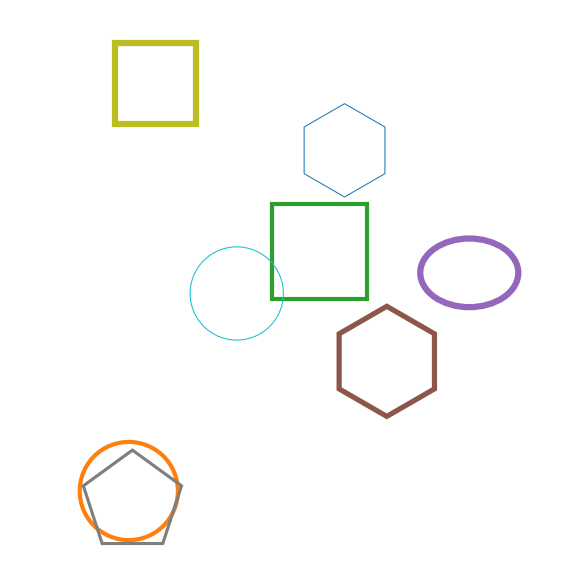[{"shape": "hexagon", "thickness": 0.5, "radius": 0.4, "center": [0.597, 0.739]}, {"shape": "circle", "thickness": 2, "radius": 0.43, "center": [0.223, 0.149]}, {"shape": "square", "thickness": 2, "radius": 0.41, "center": [0.554, 0.563]}, {"shape": "oval", "thickness": 3, "radius": 0.42, "center": [0.813, 0.527]}, {"shape": "hexagon", "thickness": 2.5, "radius": 0.48, "center": [0.67, 0.373]}, {"shape": "pentagon", "thickness": 1.5, "radius": 0.45, "center": [0.229, 0.13]}, {"shape": "square", "thickness": 3, "radius": 0.35, "center": [0.27, 0.854]}, {"shape": "circle", "thickness": 0.5, "radius": 0.4, "center": [0.41, 0.491]}]